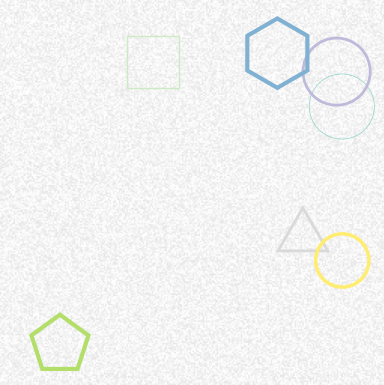[{"shape": "circle", "thickness": 0.5, "radius": 0.42, "center": [0.888, 0.723]}, {"shape": "circle", "thickness": 2, "radius": 0.44, "center": [0.874, 0.814]}, {"shape": "hexagon", "thickness": 3, "radius": 0.45, "center": [0.72, 0.862]}, {"shape": "pentagon", "thickness": 3, "radius": 0.39, "center": [0.156, 0.105]}, {"shape": "triangle", "thickness": 2, "radius": 0.37, "center": [0.787, 0.386]}, {"shape": "square", "thickness": 1, "radius": 0.34, "center": [0.398, 0.839]}, {"shape": "circle", "thickness": 2.5, "radius": 0.35, "center": [0.889, 0.324]}]